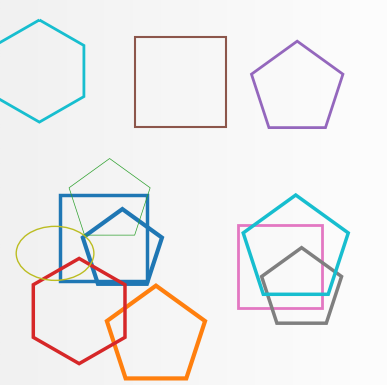[{"shape": "pentagon", "thickness": 3, "radius": 0.54, "center": [0.316, 0.35]}, {"shape": "square", "thickness": 2.5, "radius": 0.56, "center": [0.267, 0.382]}, {"shape": "pentagon", "thickness": 3, "radius": 0.67, "center": [0.402, 0.125]}, {"shape": "pentagon", "thickness": 0.5, "radius": 0.55, "center": [0.283, 0.478]}, {"shape": "hexagon", "thickness": 2.5, "radius": 0.68, "center": [0.204, 0.192]}, {"shape": "pentagon", "thickness": 2, "radius": 0.62, "center": [0.767, 0.769]}, {"shape": "square", "thickness": 1.5, "radius": 0.59, "center": [0.466, 0.787]}, {"shape": "square", "thickness": 2, "radius": 0.54, "center": [0.723, 0.307]}, {"shape": "pentagon", "thickness": 2.5, "radius": 0.54, "center": [0.778, 0.248]}, {"shape": "oval", "thickness": 1, "radius": 0.5, "center": [0.142, 0.342]}, {"shape": "hexagon", "thickness": 2, "radius": 0.66, "center": [0.102, 0.816]}, {"shape": "pentagon", "thickness": 2.5, "radius": 0.71, "center": [0.763, 0.351]}]